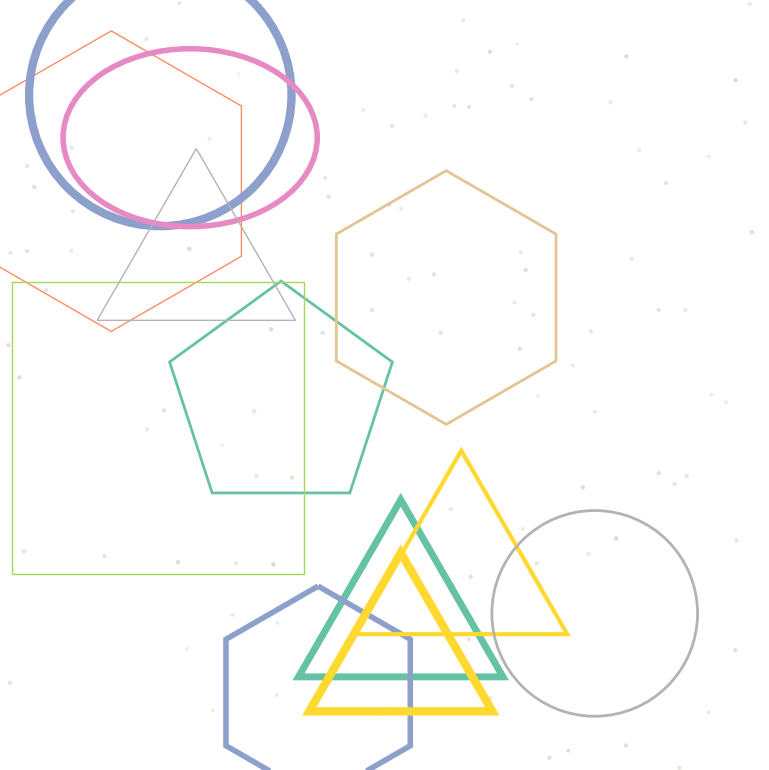[{"shape": "triangle", "thickness": 2.5, "radius": 0.77, "center": [0.52, 0.198]}, {"shape": "pentagon", "thickness": 1, "radius": 0.76, "center": [0.365, 0.483]}, {"shape": "hexagon", "thickness": 0.5, "radius": 0.98, "center": [0.144, 0.765]}, {"shape": "hexagon", "thickness": 2, "radius": 0.69, "center": [0.413, 0.101]}, {"shape": "circle", "thickness": 3, "radius": 0.85, "center": [0.208, 0.877]}, {"shape": "oval", "thickness": 2, "radius": 0.83, "center": [0.247, 0.821]}, {"shape": "square", "thickness": 0.5, "radius": 0.95, "center": [0.206, 0.444]}, {"shape": "triangle", "thickness": 3, "radius": 0.69, "center": [0.521, 0.145]}, {"shape": "triangle", "thickness": 1.5, "radius": 0.79, "center": [0.599, 0.256]}, {"shape": "hexagon", "thickness": 1, "radius": 0.82, "center": [0.579, 0.614]}, {"shape": "circle", "thickness": 1, "radius": 0.67, "center": [0.772, 0.203]}, {"shape": "triangle", "thickness": 0.5, "radius": 0.74, "center": [0.255, 0.658]}]